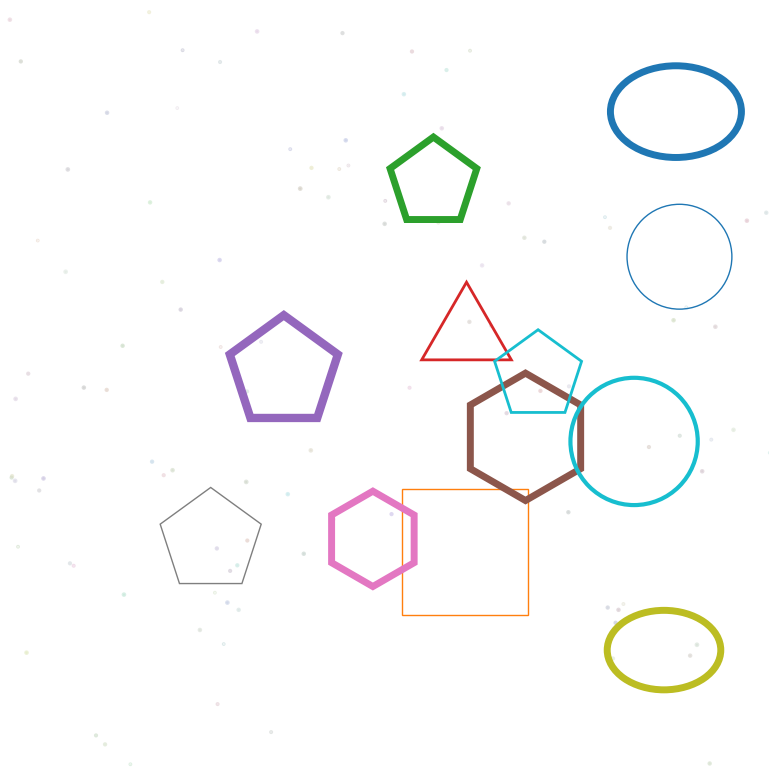[{"shape": "circle", "thickness": 0.5, "radius": 0.34, "center": [0.882, 0.667]}, {"shape": "oval", "thickness": 2.5, "radius": 0.43, "center": [0.878, 0.855]}, {"shape": "square", "thickness": 0.5, "radius": 0.41, "center": [0.604, 0.284]}, {"shape": "pentagon", "thickness": 2.5, "radius": 0.3, "center": [0.563, 0.763]}, {"shape": "triangle", "thickness": 1, "radius": 0.34, "center": [0.606, 0.566]}, {"shape": "pentagon", "thickness": 3, "radius": 0.37, "center": [0.369, 0.517]}, {"shape": "hexagon", "thickness": 2.5, "radius": 0.41, "center": [0.682, 0.433]}, {"shape": "hexagon", "thickness": 2.5, "radius": 0.31, "center": [0.484, 0.3]}, {"shape": "pentagon", "thickness": 0.5, "radius": 0.34, "center": [0.274, 0.298]}, {"shape": "oval", "thickness": 2.5, "radius": 0.37, "center": [0.862, 0.156]}, {"shape": "pentagon", "thickness": 1, "radius": 0.3, "center": [0.699, 0.512]}, {"shape": "circle", "thickness": 1.5, "radius": 0.41, "center": [0.823, 0.427]}]